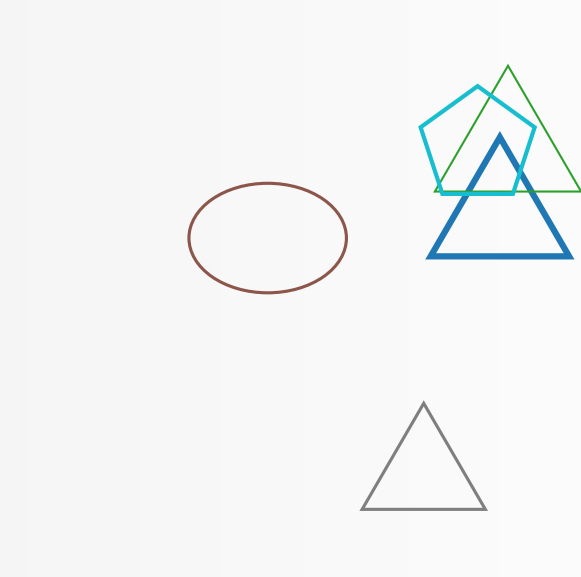[{"shape": "triangle", "thickness": 3, "radius": 0.69, "center": [0.86, 0.624]}, {"shape": "triangle", "thickness": 1, "radius": 0.73, "center": [0.874, 0.74]}, {"shape": "oval", "thickness": 1.5, "radius": 0.68, "center": [0.461, 0.587]}, {"shape": "triangle", "thickness": 1.5, "radius": 0.61, "center": [0.729, 0.178]}, {"shape": "pentagon", "thickness": 2, "radius": 0.52, "center": [0.822, 0.747]}]